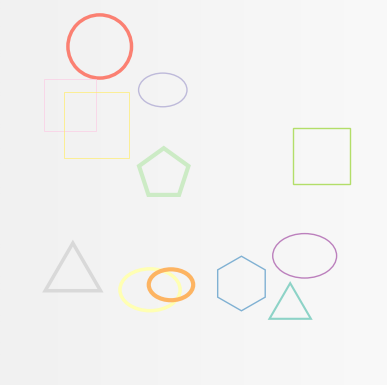[{"shape": "triangle", "thickness": 1.5, "radius": 0.31, "center": [0.749, 0.203]}, {"shape": "oval", "thickness": 2.5, "radius": 0.39, "center": [0.387, 0.247]}, {"shape": "oval", "thickness": 1, "radius": 0.31, "center": [0.42, 0.766]}, {"shape": "circle", "thickness": 2.5, "radius": 0.41, "center": [0.257, 0.879]}, {"shape": "hexagon", "thickness": 1, "radius": 0.35, "center": [0.623, 0.264]}, {"shape": "oval", "thickness": 3, "radius": 0.29, "center": [0.441, 0.26]}, {"shape": "square", "thickness": 1, "radius": 0.37, "center": [0.829, 0.595]}, {"shape": "square", "thickness": 0.5, "radius": 0.34, "center": [0.181, 0.728]}, {"shape": "triangle", "thickness": 2.5, "radius": 0.41, "center": [0.188, 0.286]}, {"shape": "oval", "thickness": 1, "radius": 0.41, "center": [0.786, 0.336]}, {"shape": "pentagon", "thickness": 3, "radius": 0.34, "center": [0.423, 0.548]}, {"shape": "square", "thickness": 0.5, "radius": 0.43, "center": [0.249, 0.676]}]